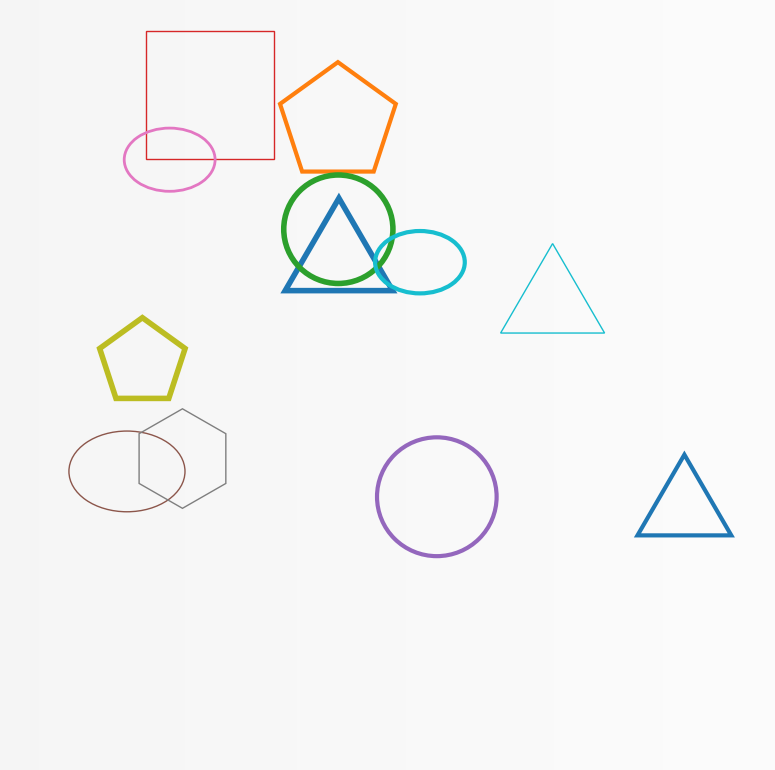[{"shape": "triangle", "thickness": 1.5, "radius": 0.35, "center": [0.883, 0.34]}, {"shape": "triangle", "thickness": 2, "radius": 0.4, "center": [0.437, 0.663]}, {"shape": "pentagon", "thickness": 1.5, "radius": 0.39, "center": [0.436, 0.841]}, {"shape": "circle", "thickness": 2, "radius": 0.35, "center": [0.437, 0.702]}, {"shape": "square", "thickness": 0.5, "radius": 0.41, "center": [0.271, 0.877]}, {"shape": "circle", "thickness": 1.5, "radius": 0.39, "center": [0.564, 0.355]}, {"shape": "oval", "thickness": 0.5, "radius": 0.37, "center": [0.164, 0.388]}, {"shape": "oval", "thickness": 1, "radius": 0.29, "center": [0.219, 0.793]}, {"shape": "hexagon", "thickness": 0.5, "radius": 0.32, "center": [0.235, 0.404]}, {"shape": "pentagon", "thickness": 2, "radius": 0.29, "center": [0.184, 0.529]}, {"shape": "oval", "thickness": 1.5, "radius": 0.29, "center": [0.542, 0.659]}, {"shape": "triangle", "thickness": 0.5, "radius": 0.39, "center": [0.713, 0.606]}]